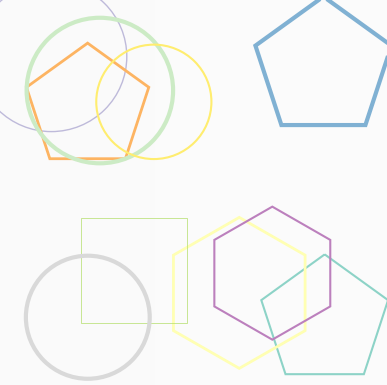[{"shape": "pentagon", "thickness": 1.5, "radius": 0.86, "center": [0.838, 0.167]}, {"shape": "hexagon", "thickness": 2, "radius": 0.98, "center": [0.617, 0.239]}, {"shape": "circle", "thickness": 1, "radius": 0.97, "center": [0.132, 0.853]}, {"shape": "pentagon", "thickness": 3, "radius": 0.92, "center": [0.835, 0.824]}, {"shape": "pentagon", "thickness": 2, "radius": 0.83, "center": [0.226, 0.722]}, {"shape": "square", "thickness": 0.5, "radius": 0.68, "center": [0.345, 0.297]}, {"shape": "circle", "thickness": 3, "radius": 0.8, "center": [0.227, 0.176]}, {"shape": "hexagon", "thickness": 1.5, "radius": 0.86, "center": [0.703, 0.29]}, {"shape": "circle", "thickness": 3, "radius": 0.95, "center": [0.258, 0.765]}, {"shape": "circle", "thickness": 1.5, "radius": 0.74, "center": [0.397, 0.735]}]